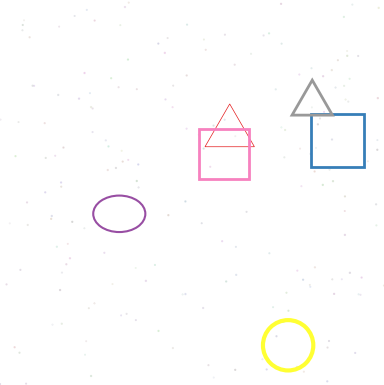[{"shape": "triangle", "thickness": 0.5, "radius": 0.37, "center": [0.597, 0.656]}, {"shape": "square", "thickness": 2, "radius": 0.34, "center": [0.876, 0.635]}, {"shape": "oval", "thickness": 1.5, "radius": 0.34, "center": [0.31, 0.445]}, {"shape": "circle", "thickness": 3, "radius": 0.33, "center": [0.748, 0.103]}, {"shape": "square", "thickness": 2, "radius": 0.32, "center": [0.582, 0.6]}, {"shape": "triangle", "thickness": 2, "radius": 0.3, "center": [0.811, 0.731]}]